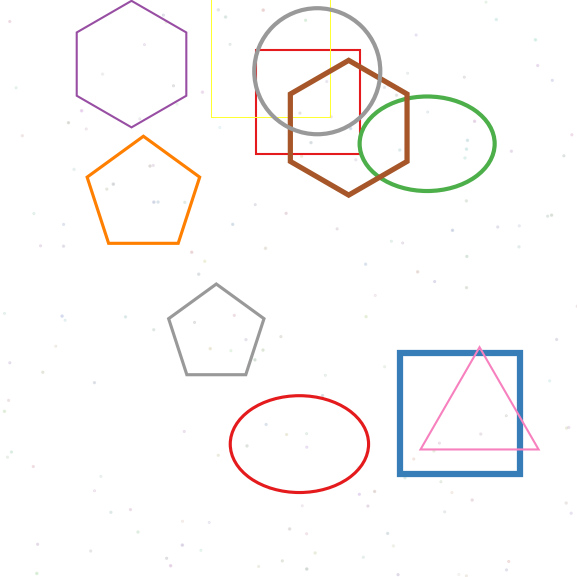[{"shape": "square", "thickness": 1, "radius": 0.45, "center": [0.534, 0.823]}, {"shape": "oval", "thickness": 1.5, "radius": 0.6, "center": [0.518, 0.23]}, {"shape": "square", "thickness": 3, "radius": 0.52, "center": [0.796, 0.283]}, {"shape": "oval", "thickness": 2, "radius": 0.58, "center": [0.74, 0.75]}, {"shape": "hexagon", "thickness": 1, "radius": 0.55, "center": [0.228, 0.888]}, {"shape": "pentagon", "thickness": 1.5, "radius": 0.51, "center": [0.248, 0.661]}, {"shape": "square", "thickness": 0.5, "radius": 0.52, "center": [0.468, 0.9]}, {"shape": "hexagon", "thickness": 2.5, "radius": 0.58, "center": [0.604, 0.778]}, {"shape": "triangle", "thickness": 1, "radius": 0.59, "center": [0.83, 0.28]}, {"shape": "pentagon", "thickness": 1.5, "radius": 0.43, "center": [0.375, 0.421]}, {"shape": "circle", "thickness": 2, "radius": 0.55, "center": [0.549, 0.876]}]